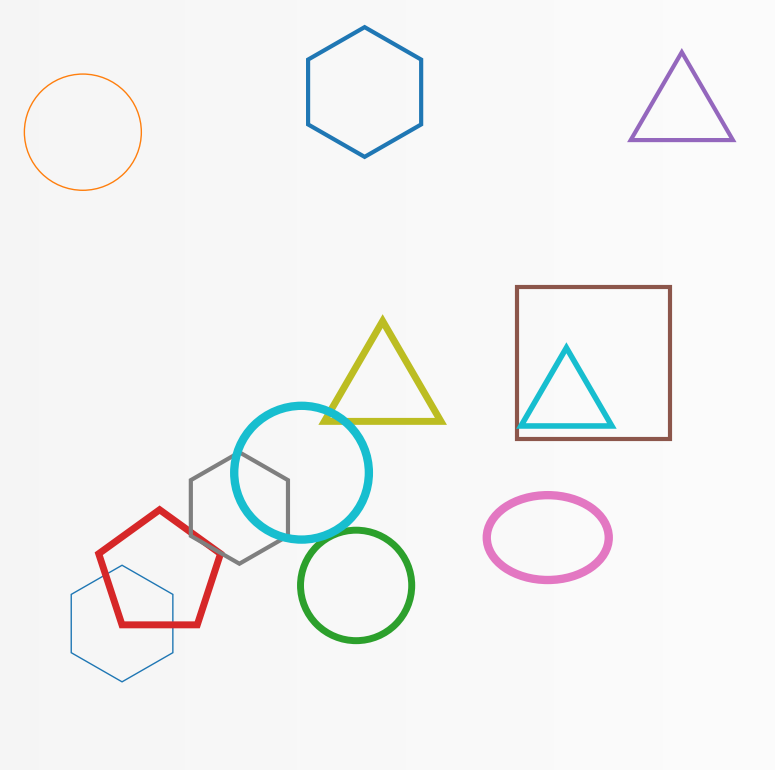[{"shape": "hexagon", "thickness": 0.5, "radius": 0.38, "center": [0.157, 0.19]}, {"shape": "hexagon", "thickness": 1.5, "radius": 0.42, "center": [0.47, 0.881]}, {"shape": "circle", "thickness": 0.5, "radius": 0.38, "center": [0.107, 0.828]}, {"shape": "circle", "thickness": 2.5, "radius": 0.36, "center": [0.46, 0.24]}, {"shape": "pentagon", "thickness": 2.5, "radius": 0.41, "center": [0.206, 0.255]}, {"shape": "triangle", "thickness": 1.5, "radius": 0.38, "center": [0.88, 0.856]}, {"shape": "square", "thickness": 1.5, "radius": 0.49, "center": [0.766, 0.529]}, {"shape": "oval", "thickness": 3, "radius": 0.39, "center": [0.707, 0.302]}, {"shape": "hexagon", "thickness": 1.5, "radius": 0.36, "center": [0.309, 0.34]}, {"shape": "triangle", "thickness": 2.5, "radius": 0.43, "center": [0.494, 0.496]}, {"shape": "triangle", "thickness": 2, "radius": 0.34, "center": [0.731, 0.481]}, {"shape": "circle", "thickness": 3, "radius": 0.43, "center": [0.389, 0.386]}]